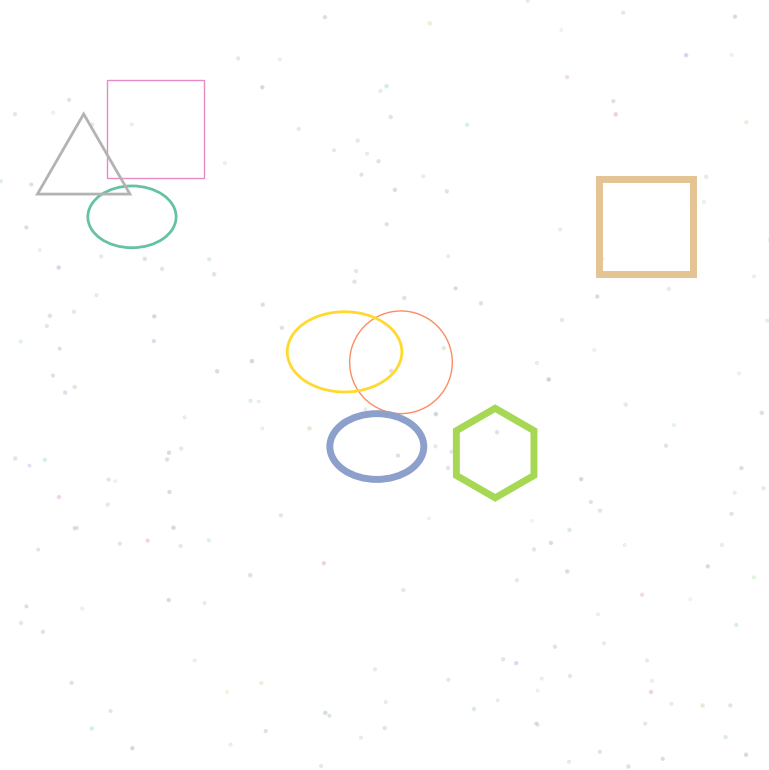[{"shape": "oval", "thickness": 1, "radius": 0.29, "center": [0.171, 0.718]}, {"shape": "circle", "thickness": 0.5, "radius": 0.33, "center": [0.521, 0.53]}, {"shape": "oval", "thickness": 2.5, "radius": 0.31, "center": [0.489, 0.42]}, {"shape": "square", "thickness": 0.5, "radius": 0.32, "center": [0.202, 0.832]}, {"shape": "hexagon", "thickness": 2.5, "radius": 0.29, "center": [0.643, 0.412]}, {"shape": "oval", "thickness": 1, "radius": 0.37, "center": [0.447, 0.543]}, {"shape": "square", "thickness": 2.5, "radius": 0.31, "center": [0.839, 0.706]}, {"shape": "triangle", "thickness": 1, "radius": 0.35, "center": [0.109, 0.783]}]